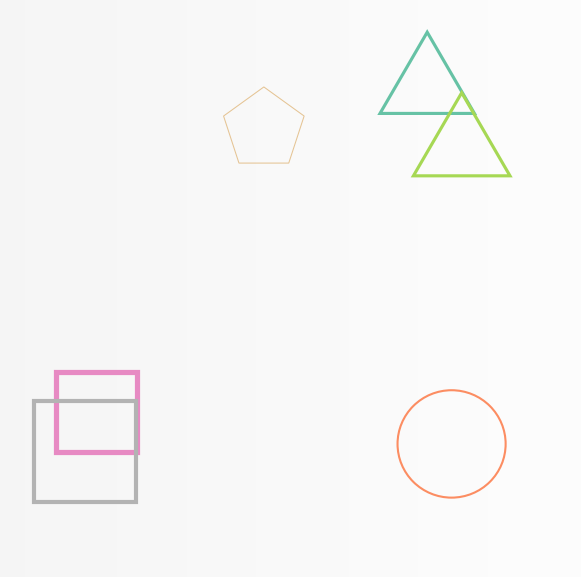[{"shape": "triangle", "thickness": 1.5, "radius": 0.47, "center": [0.735, 0.85]}, {"shape": "circle", "thickness": 1, "radius": 0.46, "center": [0.777, 0.23]}, {"shape": "square", "thickness": 2.5, "radius": 0.35, "center": [0.166, 0.285]}, {"shape": "triangle", "thickness": 1.5, "radius": 0.48, "center": [0.794, 0.743]}, {"shape": "pentagon", "thickness": 0.5, "radius": 0.36, "center": [0.454, 0.776]}, {"shape": "square", "thickness": 2, "radius": 0.44, "center": [0.147, 0.217]}]